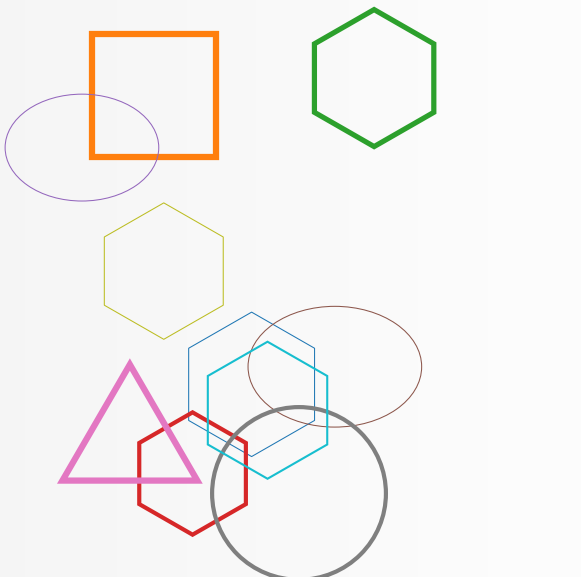[{"shape": "hexagon", "thickness": 0.5, "radius": 0.63, "center": [0.433, 0.334]}, {"shape": "square", "thickness": 3, "radius": 0.53, "center": [0.265, 0.834]}, {"shape": "hexagon", "thickness": 2.5, "radius": 0.59, "center": [0.644, 0.864]}, {"shape": "hexagon", "thickness": 2, "radius": 0.53, "center": [0.331, 0.179]}, {"shape": "oval", "thickness": 0.5, "radius": 0.66, "center": [0.141, 0.744]}, {"shape": "oval", "thickness": 0.5, "radius": 0.75, "center": [0.576, 0.364]}, {"shape": "triangle", "thickness": 3, "radius": 0.67, "center": [0.223, 0.234]}, {"shape": "circle", "thickness": 2, "radius": 0.75, "center": [0.514, 0.145]}, {"shape": "hexagon", "thickness": 0.5, "radius": 0.59, "center": [0.282, 0.53]}, {"shape": "hexagon", "thickness": 1, "radius": 0.59, "center": [0.46, 0.289]}]